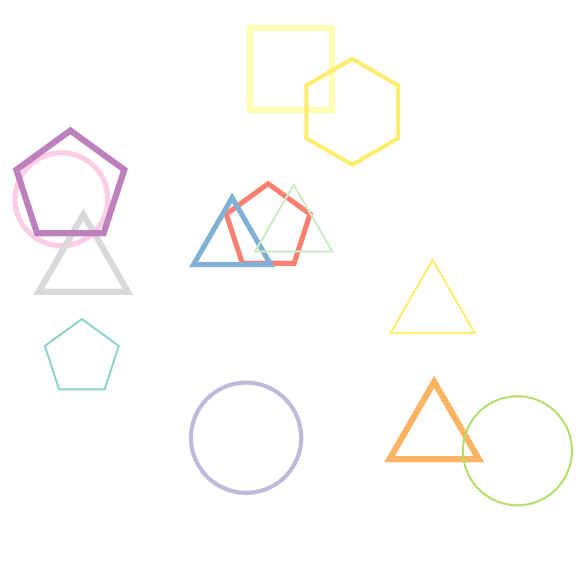[{"shape": "pentagon", "thickness": 1, "radius": 0.34, "center": [0.142, 0.379]}, {"shape": "square", "thickness": 3, "radius": 0.35, "center": [0.504, 0.88]}, {"shape": "circle", "thickness": 2, "radius": 0.48, "center": [0.426, 0.241]}, {"shape": "pentagon", "thickness": 2.5, "radius": 0.38, "center": [0.464, 0.605]}, {"shape": "triangle", "thickness": 2.5, "radius": 0.39, "center": [0.402, 0.58]}, {"shape": "triangle", "thickness": 3, "radius": 0.45, "center": [0.752, 0.249]}, {"shape": "circle", "thickness": 1, "radius": 0.47, "center": [0.896, 0.219]}, {"shape": "circle", "thickness": 2.5, "radius": 0.4, "center": [0.106, 0.654]}, {"shape": "triangle", "thickness": 3, "radius": 0.45, "center": [0.144, 0.538]}, {"shape": "pentagon", "thickness": 3, "radius": 0.49, "center": [0.122, 0.675]}, {"shape": "triangle", "thickness": 1, "radius": 0.39, "center": [0.509, 0.602]}, {"shape": "hexagon", "thickness": 2, "radius": 0.46, "center": [0.61, 0.806]}, {"shape": "triangle", "thickness": 1, "radius": 0.42, "center": [0.749, 0.465]}]